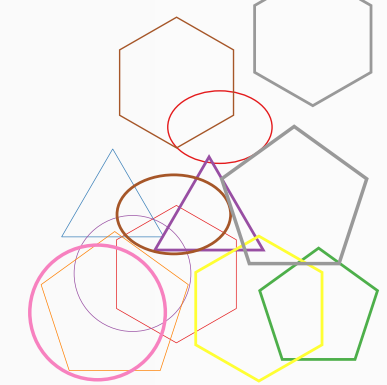[{"shape": "oval", "thickness": 1, "radius": 0.67, "center": [0.568, 0.67]}, {"shape": "hexagon", "thickness": 0.5, "radius": 0.89, "center": [0.455, 0.288]}, {"shape": "triangle", "thickness": 0.5, "radius": 0.76, "center": [0.291, 0.461]}, {"shape": "pentagon", "thickness": 2, "radius": 0.8, "center": [0.822, 0.196]}, {"shape": "circle", "thickness": 0.5, "radius": 0.75, "center": [0.342, 0.29]}, {"shape": "triangle", "thickness": 2, "radius": 0.81, "center": [0.54, 0.431]}, {"shape": "pentagon", "thickness": 0.5, "radius": 1.0, "center": [0.296, 0.199]}, {"shape": "hexagon", "thickness": 2, "radius": 0.94, "center": [0.668, 0.198]}, {"shape": "hexagon", "thickness": 1, "radius": 0.85, "center": [0.456, 0.786]}, {"shape": "oval", "thickness": 2, "radius": 0.73, "center": [0.449, 0.443]}, {"shape": "circle", "thickness": 2.5, "radius": 0.87, "center": [0.252, 0.188]}, {"shape": "pentagon", "thickness": 2.5, "radius": 0.98, "center": [0.759, 0.475]}, {"shape": "hexagon", "thickness": 2, "radius": 0.87, "center": [0.807, 0.899]}]